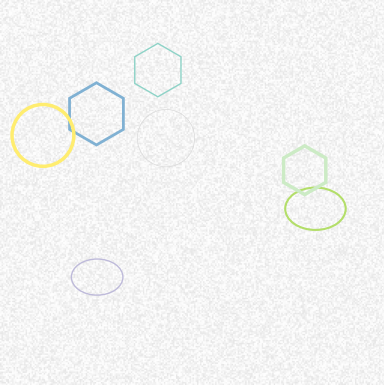[{"shape": "hexagon", "thickness": 1, "radius": 0.35, "center": [0.41, 0.818]}, {"shape": "oval", "thickness": 1, "radius": 0.33, "center": [0.252, 0.28]}, {"shape": "hexagon", "thickness": 2, "radius": 0.4, "center": [0.251, 0.704]}, {"shape": "oval", "thickness": 1.5, "radius": 0.39, "center": [0.819, 0.458]}, {"shape": "circle", "thickness": 0.5, "radius": 0.37, "center": [0.431, 0.641]}, {"shape": "hexagon", "thickness": 2.5, "radius": 0.32, "center": [0.791, 0.558]}, {"shape": "circle", "thickness": 2.5, "radius": 0.4, "center": [0.112, 0.648]}]